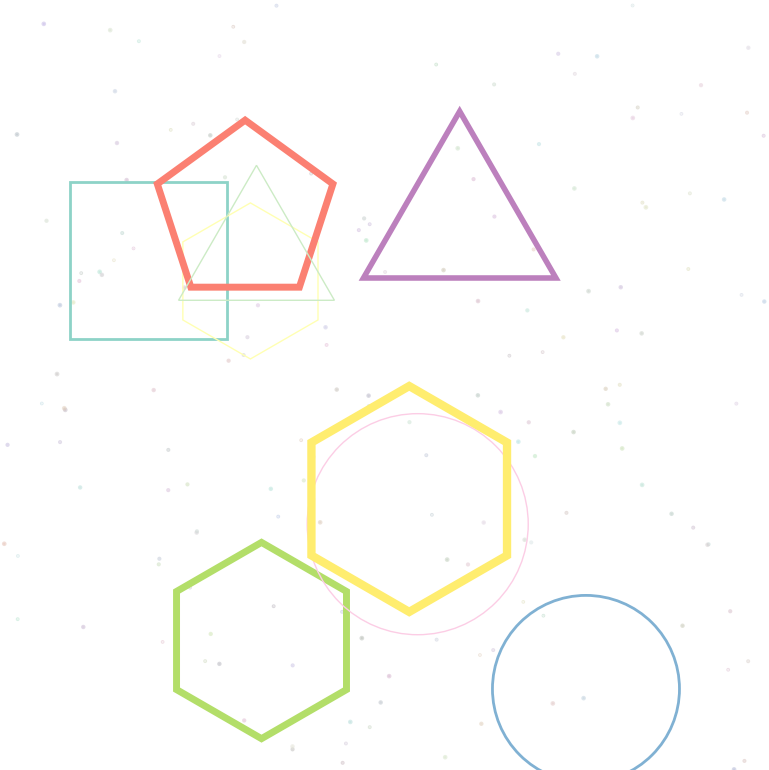[{"shape": "square", "thickness": 1, "radius": 0.51, "center": [0.193, 0.662]}, {"shape": "hexagon", "thickness": 0.5, "radius": 0.51, "center": [0.325, 0.635]}, {"shape": "pentagon", "thickness": 2.5, "radius": 0.6, "center": [0.318, 0.724]}, {"shape": "circle", "thickness": 1, "radius": 0.61, "center": [0.761, 0.105]}, {"shape": "hexagon", "thickness": 2.5, "radius": 0.64, "center": [0.34, 0.168]}, {"shape": "circle", "thickness": 0.5, "radius": 0.72, "center": [0.542, 0.319]}, {"shape": "triangle", "thickness": 2, "radius": 0.72, "center": [0.597, 0.711]}, {"shape": "triangle", "thickness": 0.5, "radius": 0.58, "center": [0.333, 0.668]}, {"shape": "hexagon", "thickness": 3, "radius": 0.73, "center": [0.531, 0.352]}]